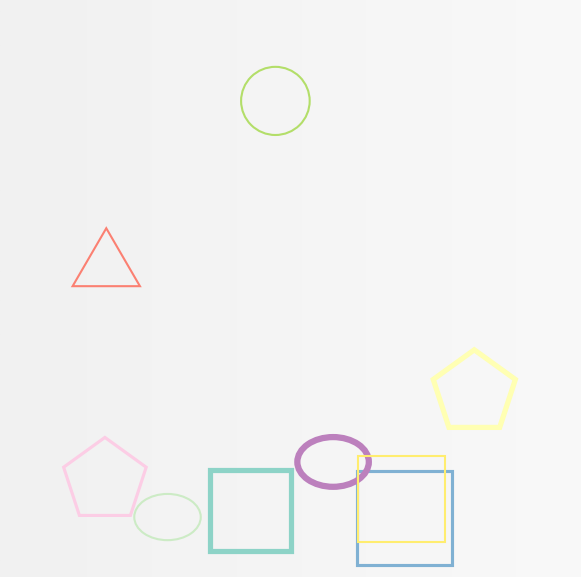[{"shape": "square", "thickness": 2.5, "radius": 0.35, "center": [0.432, 0.116]}, {"shape": "pentagon", "thickness": 2.5, "radius": 0.37, "center": [0.816, 0.319]}, {"shape": "triangle", "thickness": 1, "radius": 0.33, "center": [0.183, 0.537]}, {"shape": "square", "thickness": 1.5, "radius": 0.41, "center": [0.695, 0.102]}, {"shape": "circle", "thickness": 1, "radius": 0.3, "center": [0.474, 0.824]}, {"shape": "pentagon", "thickness": 1.5, "radius": 0.37, "center": [0.18, 0.167]}, {"shape": "oval", "thickness": 3, "radius": 0.31, "center": [0.573, 0.199]}, {"shape": "oval", "thickness": 1, "radius": 0.29, "center": [0.288, 0.104]}, {"shape": "square", "thickness": 1, "radius": 0.37, "center": [0.691, 0.135]}]